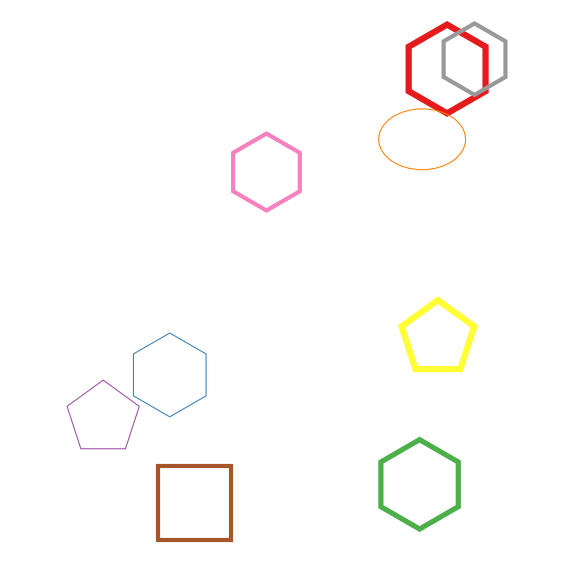[{"shape": "hexagon", "thickness": 3, "radius": 0.38, "center": [0.774, 0.88]}, {"shape": "hexagon", "thickness": 0.5, "radius": 0.36, "center": [0.294, 0.35]}, {"shape": "hexagon", "thickness": 2.5, "radius": 0.39, "center": [0.727, 0.16]}, {"shape": "pentagon", "thickness": 0.5, "radius": 0.33, "center": [0.179, 0.275]}, {"shape": "oval", "thickness": 0.5, "radius": 0.38, "center": [0.731, 0.758]}, {"shape": "pentagon", "thickness": 3, "radius": 0.33, "center": [0.758, 0.413]}, {"shape": "square", "thickness": 2, "radius": 0.32, "center": [0.337, 0.128]}, {"shape": "hexagon", "thickness": 2, "radius": 0.33, "center": [0.461, 0.701]}, {"shape": "hexagon", "thickness": 2, "radius": 0.31, "center": [0.822, 0.897]}]